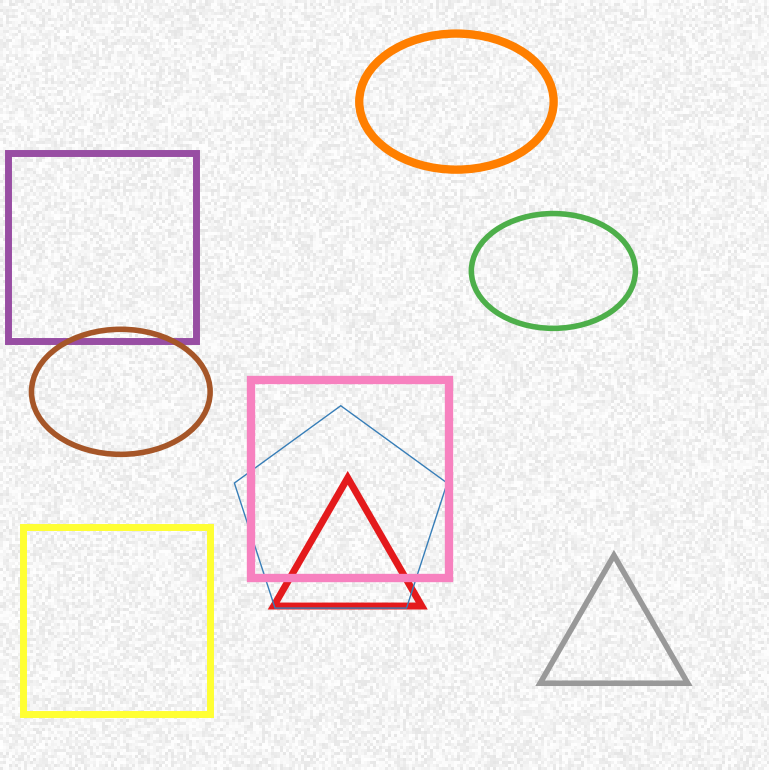[{"shape": "triangle", "thickness": 2.5, "radius": 0.55, "center": [0.452, 0.268]}, {"shape": "pentagon", "thickness": 0.5, "radius": 0.73, "center": [0.443, 0.328]}, {"shape": "oval", "thickness": 2, "radius": 0.53, "center": [0.719, 0.648]}, {"shape": "square", "thickness": 2.5, "radius": 0.61, "center": [0.133, 0.679]}, {"shape": "oval", "thickness": 3, "radius": 0.63, "center": [0.593, 0.868]}, {"shape": "square", "thickness": 2.5, "radius": 0.61, "center": [0.151, 0.195]}, {"shape": "oval", "thickness": 2, "radius": 0.58, "center": [0.157, 0.491]}, {"shape": "square", "thickness": 3, "radius": 0.64, "center": [0.454, 0.378]}, {"shape": "triangle", "thickness": 2, "radius": 0.55, "center": [0.797, 0.168]}]